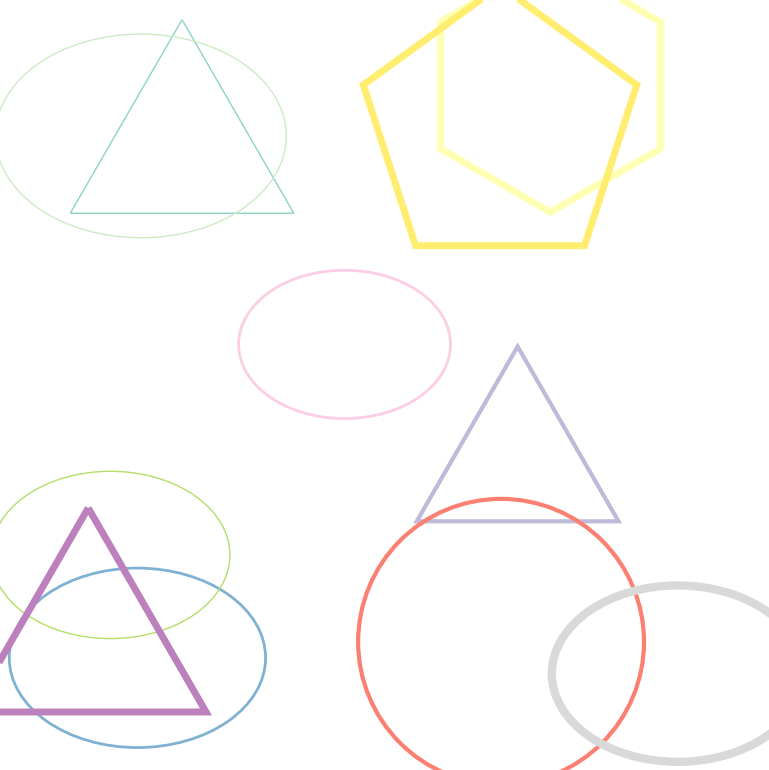[{"shape": "triangle", "thickness": 0.5, "radius": 0.84, "center": [0.236, 0.807]}, {"shape": "hexagon", "thickness": 2.5, "radius": 0.82, "center": [0.715, 0.889]}, {"shape": "triangle", "thickness": 1.5, "radius": 0.76, "center": [0.672, 0.399]}, {"shape": "circle", "thickness": 1.5, "radius": 0.93, "center": [0.651, 0.167]}, {"shape": "oval", "thickness": 1, "radius": 0.83, "center": [0.178, 0.146]}, {"shape": "oval", "thickness": 0.5, "radius": 0.78, "center": [0.143, 0.279]}, {"shape": "oval", "thickness": 1, "radius": 0.69, "center": [0.447, 0.553]}, {"shape": "oval", "thickness": 3, "radius": 0.82, "center": [0.88, 0.125]}, {"shape": "triangle", "thickness": 2.5, "radius": 0.88, "center": [0.115, 0.164]}, {"shape": "oval", "thickness": 0.5, "radius": 0.94, "center": [0.183, 0.823]}, {"shape": "pentagon", "thickness": 2.5, "radius": 0.93, "center": [0.649, 0.832]}]